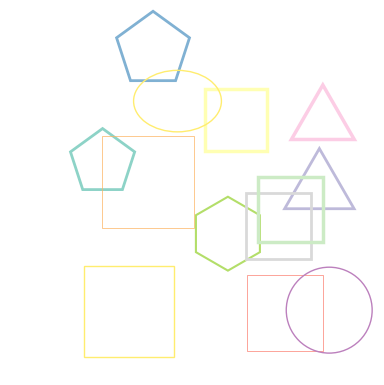[{"shape": "pentagon", "thickness": 2, "radius": 0.44, "center": [0.266, 0.578]}, {"shape": "square", "thickness": 2.5, "radius": 0.4, "center": [0.613, 0.688]}, {"shape": "triangle", "thickness": 2, "radius": 0.52, "center": [0.83, 0.51]}, {"shape": "square", "thickness": 0.5, "radius": 0.49, "center": [0.74, 0.187]}, {"shape": "pentagon", "thickness": 2, "radius": 0.5, "center": [0.398, 0.871]}, {"shape": "square", "thickness": 0.5, "radius": 0.6, "center": [0.385, 0.528]}, {"shape": "hexagon", "thickness": 1.5, "radius": 0.48, "center": [0.592, 0.393]}, {"shape": "triangle", "thickness": 2.5, "radius": 0.47, "center": [0.839, 0.685]}, {"shape": "square", "thickness": 2, "radius": 0.43, "center": [0.723, 0.413]}, {"shape": "circle", "thickness": 1, "radius": 0.56, "center": [0.855, 0.194]}, {"shape": "square", "thickness": 2.5, "radius": 0.42, "center": [0.755, 0.457]}, {"shape": "square", "thickness": 1, "radius": 0.59, "center": [0.335, 0.191]}, {"shape": "oval", "thickness": 1, "radius": 0.57, "center": [0.461, 0.737]}]